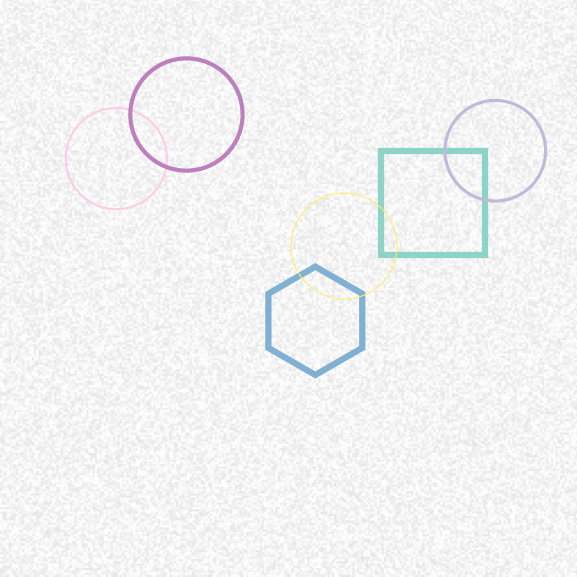[{"shape": "square", "thickness": 3, "radius": 0.45, "center": [0.749, 0.647]}, {"shape": "circle", "thickness": 1.5, "radius": 0.44, "center": [0.858, 0.738]}, {"shape": "hexagon", "thickness": 3, "radius": 0.47, "center": [0.546, 0.444]}, {"shape": "circle", "thickness": 1, "radius": 0.44, "center": [0.201, 0.725]}, {"shape": "circle", "thickness": 2, "radius": 0.49, "center": [0.323, 0.801]}, {"shape": "circle", "thickness": 0.5, "radius": 0.46, "center": [0.596, 0.573]}]